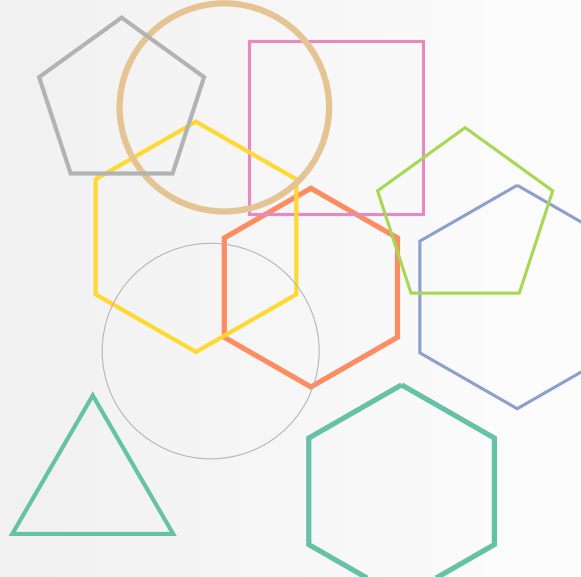[{"shape": "hexagon", "thickness": 2.5, "radius": 0.92, "center": [0.691, 0.148]}, {"shape": "triangle", "thickness": 2, "radius": 0.8, "center": [0.16, 0.155]}, {"shape": "hexagon", "thickness": 2.5, "radius": 0.86, "center": [0.535, 0.501]}, {"shape": "hexagon", "thickness": 1.5, "radius": 0.97, "center": [0.89, 0.485]}, {"shape": "square", "thickness": 1.5, "radius": 0.75, "center": [0.578, 0.778]}, {"shape": "pentagon", "thickness": 1.5, "radius": 0.79, "center": [0.8, 0.62]}, {"shape": "hexagon", "thickness": 2, "radius": 1.0, "center": [0.337, 0.589]}, {"shape": "circle", "thickness": 3, "radius": 0.9, "center": [0.386, 0.813]}, {"shape": "pentagon", "thickness": 2, "radius": 0.75, "center": [0.209, 0.819]}, {"shape": "circle", "thickness": 0.5, "radius": 0.93, "center": [0.362, 0.391]}]